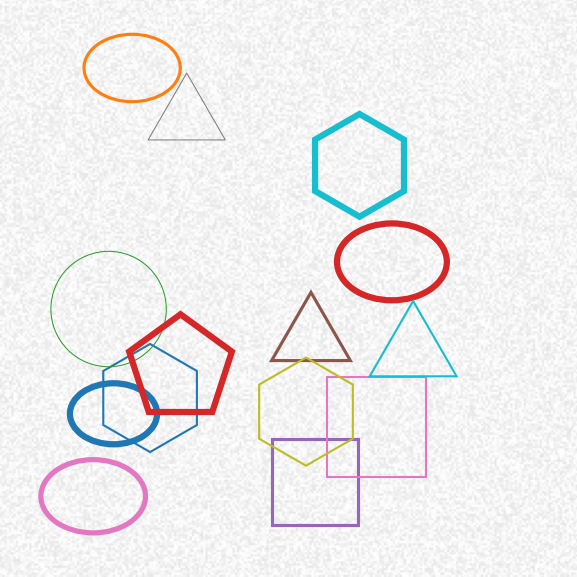[{"shape": "hexagon", "thickness": 1, "radius": 0.47, "center": [0.26, 0.31]}, {"shape": "oval", "thickness": 3, "radius": 0.38, "center": [0.197, 0.283]}, {"shape": "oval", "thickness": 1.5, "radius": 0.42, "center": [0.229, 0.881]}, {"shape": "circle", "thickness": 0.5, "radius": 0.5, "center": [0.188, 0.464]}, {"shape": "oval", "thickness": 3, "radius": 0.48, "center": [0.679, 0.546]}, {"shape": "pentagon", "thickness": 3, "radius": 0.47, "center": [0.313, 0.361]}, {"shape": "square", "thickness": 1.5, "radius": 0.37, "center": [0.545, 0.165]}, {"shape": "triangle", "thickness": 1.5, "radius": 0.39, "center": [0.538, 0.414]}, {"shape": "square", "thickness": 1, "radius": 0.43, "center": [0.652, 0.26]}, {"shape": "oval", "thickness": 2.5, "radius": 0.45, "center": [0.161, 0.14]}, {"shape": "triangle", "thickness": 0.5, "radius": 0.39, "center": [0.323, 0.795]}, {"shape": "hexagon", "thickness": 1, "radius": 0.47, "center": [0.53, 0.286]}, {"shape": "triangle", "thickness": 1, "radius": 0.43, "center": [0.715, 0.391]}, {"shape": "hexagon", "thickness": 3, "radius": 0.44, "center": [0.623, 0.713]}]